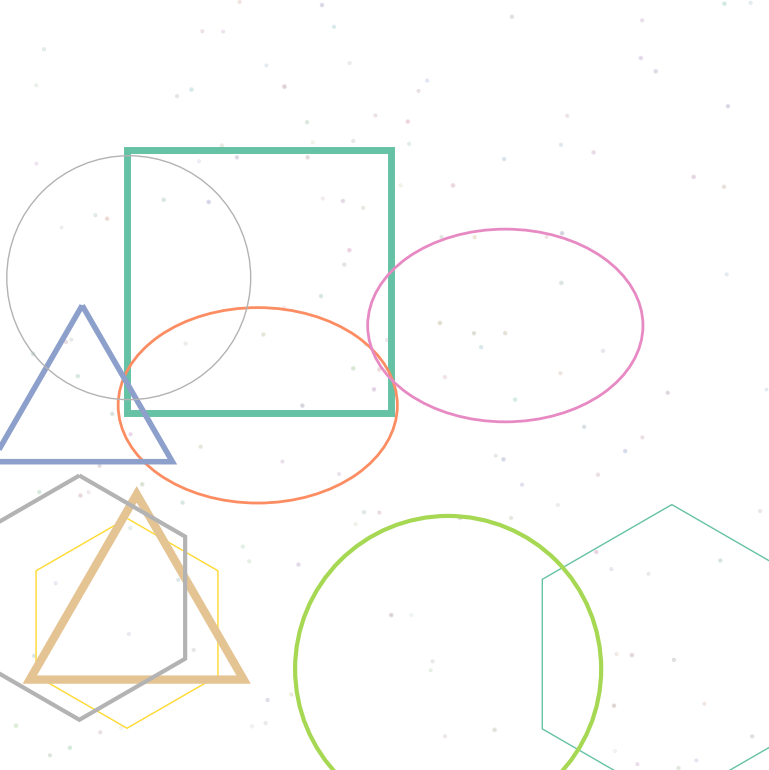[{"shape": "hexagon", "thickness": 0.5, "radius": 0.97, "center": [0.872, 0.15]}, {"shape": "square", "thickness": 2.5, "radius": 0.86, "center": [0.336, 0.634]}, {"shape": "oval", "thickness": 1, "radius": 0.91, "center": [0.335, 0.474]}, {"shape": "triangle", "thickness": 2, "radius": 0.68, "center": [0.107, 0.468]}, {"shape": "oval", "thickness": 1, "radius": 0.89, "center": [0.656, 0.577]}, {"shape": "circle", "thickness": 1.5, "radius": 0.99, "center": [0.582, 0.131]}, {"shape": "hexagon", "thickness": 0.5, "radius": 0.68, "center": [0.165, 0.191]}, {"shape": "triangle", "thickness": 3, "radius": 0.8, "center": [0.178, 0.198]}, {"shape": "circle", "thickness": 0.5, "radius": 0.79, "center": [0.167, 0.639]}, {"shape": "hexagon", "thickness": 1.5, "radius": 0.79, "center": [0.103, 0.224]}]